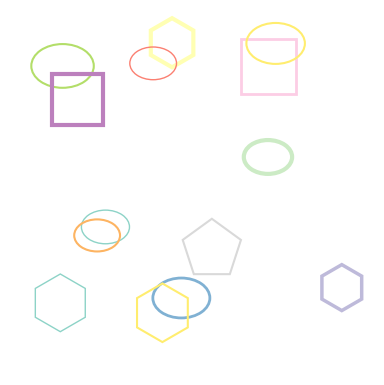[{"shape": "oval", "thickness": 1, "radius": 0.31, "center": [0.274, 0.411]}, {"shape": "hexagon", "thickness": 1, "radius": 0.37, "center": [0.157, 0.213]}, {"shape": "hexagon", "thickness": 3, "radius": 0.32, "center": [0.447, 0.889]}, {"shape": "hexagon", "thickness": 2.5, "radius": 0.3, "center": [0.888, 0.253]}, {"shape": "oval", "thickness": 1, "radius": 0.3, "center": [0.398, 0.835]}, {"shape": "oval", "thickness": 2, "radius": 0.37, "center": [0.471, 0.226]}, {"shape": "oval", "thickness": 1.5, "radius": 0.3, "center": [0.252, 0.388]}, {"shape": "oval", "thickness": 1.5, "radius": 0.41, "center": [0.162, 0.829]}, {"shape": "square", "thickness": 2, "radius": 0.36, "center": [0.697, 0.827]}, {"shape": "pentagon", "thickness": 1.5, "radius": 0.4, "center": [0.55, 0.352]}, {"shape": "square", "thickness": 3, "radius": 0.33, "center": [0.202, 0.742]}, {"shape": "oval", "thickness": 3, "radius": 0.31, "center": [0.696, 0.592]}, {"shape": "oval", "thickness": 1.5, "radius": 0.38, "center": [0.716, 0.887]}, {"shape": "hexagon", "thickness": 1.5, "radius": 0.38, "center": [0.422, 0.188]}]